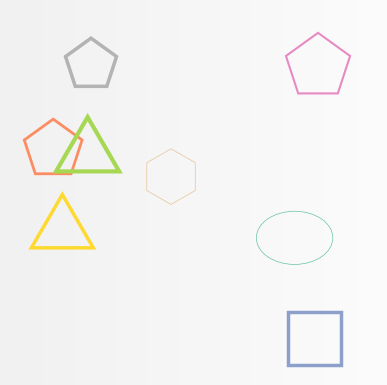[{"shape": "oval", "thickness": 0.5, "radius": 0.49, "center": [0.76, 0.382]}, {"shape": "pentagon", "thickness": 2, "radius": 0.39, "center": [0.137, 0.612]}, {"shape": "square", "thickness": 2.5, "radius": 0.34, "center": [0.811, 0.121]}, {"shape": "pentagon", "thickness": 1.5, "radius": 0.43, "center": [0.821, 0.828]}, {"shape": "triangle", "thickness": 3, "radius": 0.47, "center": [0.226, 0.602]}, {"shape": "triangle", "thickness": 2.5, "radius": 0.46, "center": [0.161, 0.402]}, {"shape": "hexagon", "thickness": 0.5, "radius": 0.36, "center": [0.441, 0.541]}, {"shape": "pentagon", "thickness": 2.5, "radius": 0.35, "center": [0.235, 0.832]}]